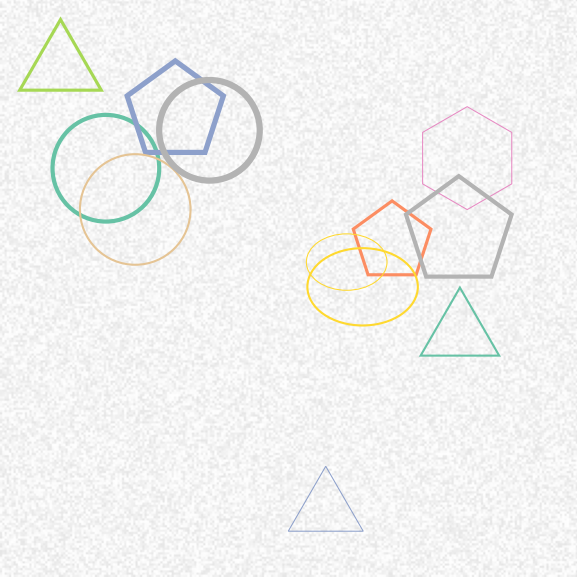[{"shape": "circle", "thickness": 2, "radius": 0.46, "center": [0.183, 0.708]}, {"shape": "triangle", "thickness": 1, "radius": 0.39, "center": [0.796, 0.423]}, {"shape": "pentagon", "thickness": 1.5, "radius": 0.35, "center": [0.679, 0.581]}, {"shape": "triangle", "thickness": 0.5, "radius": 0.37, "center": [0.564, 0.117]}, {"shape": "pentagon", "thickness": 2.5, "radius": 0.44, "center": [0.303, 0.806]}, {"shape": "hexagon", "thickness": 0.5, "radius": 0.45, "center": [0.809, 0.725]}, {"shape": "triangle", "thickness": 1.5, "radius": 0.41, "center": [0.105, 0.884]}, {"shape": "oval", "thickness": 1, "radius": 0.48, "center": [0.628, 0.502]}, {"shape": "oval", "thickness": 0.5, "radius": 0.35, "center": [0.6, 0.545]}, {"shape": "circle", "thickness": 1, "radius": 0.48, "center": [0.234, 0.636]}, {"shape": "circle", "thickness": 3, "radius": 0.44, "center": [0.363, 0.774]}, {"shape": "pentagon", "thickness": 2, "radius": 0.48, "center": [0.794, 0.598]}]